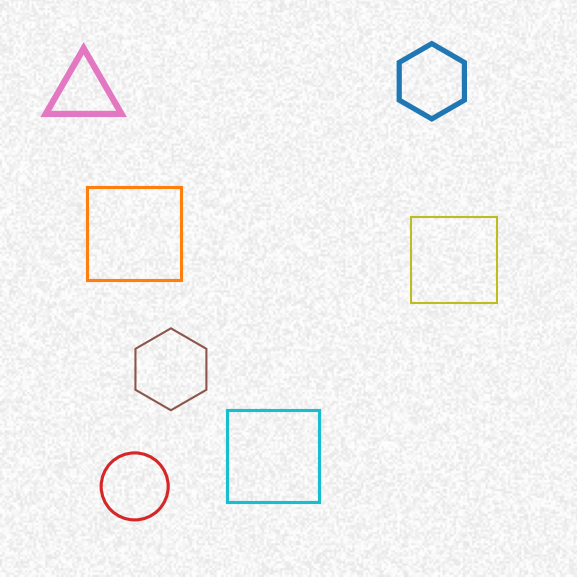[{"shape": "hexagon", "thickness": 2.5, "radius": 0.33, "center": [0.748, 0.858]}, {"shape": "square", "thickness": 1.5, "radius": 0.4, "center": [0.232, 0.594]}, {"shape": "circle", "thickness": 1.5, "radius": 0.29, "center": [0.233, 0.157]}, {"shape": "hexagon", "thickness": 1, "radius": 0.35, "center": [0.296, 0.36]}, {"shape": "triangle", "thickness": 3, "radius": 0.38, "center": [0.145, 0.84]}, {"shape": "square", "thickness": 1, "radius": 0.37, "center": [0.786, 0.548]}, {"shape": "square", "thickness": 1.5, "radius": 0.4, "center": [0.472, 0.209]}]